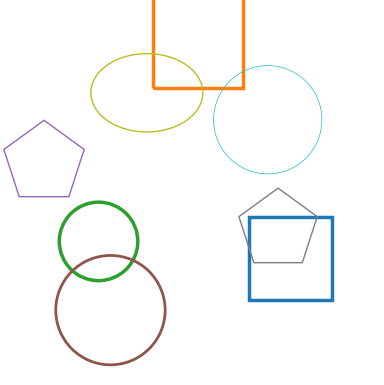[{"shape": "square", "thickness": 2.5, "radius": 0.54, "center": [0.754, 0.328]}, {"shape": "square", "thickness": 2.5, "radius": 0.58, "center": [0.513, 0.888]}, {"shape": "circle", "thickness": 2.5, "radius": 0.51, "center": [0.256, 0.373]}, {"shape": "pentagon", "thickness": 1, "radius": 0.55, "center": [0.114, 0.578]}, {"shape": "circle", "thickness": 2, "radius": 0.71, "center": [0.287, 0.194]}, {"shape": "pentagon", "thickness": 1, "radius": 0.53, "center": [0.722, 0.404]}, {"shape": "oval", "thickness": 1, "radius": 0.73, "center": [0.381, 0.759]}, {"shape": "circle", "thickness": 0.5, "radius": 0.7, "center": [0.695, 0.689]}]